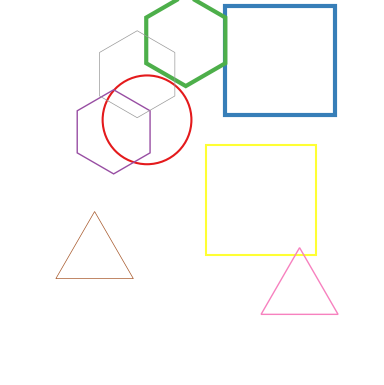[{"shape": "circle", "thickness": 1.5, "radius": 0.58, "center": [0.382, 0.689]}, {"shape": "square", "thickness": 3, "radius": 0.71, "center": [0.727, 0.842]}, {"shape": "hexagon", "thickness": 3, "radius": 0.59, "center": [0.483, 0.895]}, {"shape": "hexagon", "thickness": 1, "radius": 0.55, "center": [0.295, 0.658]}, {"shape": "square", "thickness": 1.5, "radius": 0.71, "center": [0.678, 0.481]}, {"shape": "triangle", "thickness": 0.5, "radius": 0.58, "center": [0.246, 0.334]}, {"shape": "triangle", "thickness": 1, "radius": 0.58, "center": [0.778, 0.241]}, {"shape": "hexagon", "thickness": 0.5, "radius": 0.56, "center": [0.356, 0.807]}]